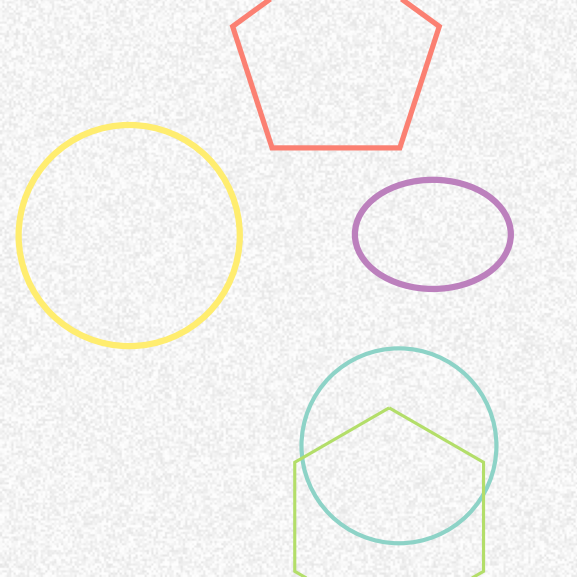[{"shape": "circle", "thickness": 2, "radius": 0.84, "center": [0.691, 0.227]}, {"shape": "pentagon", "thickness": 2.5, "radius": 0.94, "center": [0.582, 0.895]}, {"shape": "hexagon", "thickness": 1.5, "radius": 0.94, "center": [0.674, 0.104]}, {"shape": "oval", "thickness": 3, "radius": 0.68, "center": [0.75, 0.593]}, {"shape": "circle", "thickness": 3, "radius": 0.96, "center": [0.224, 0.591]}]